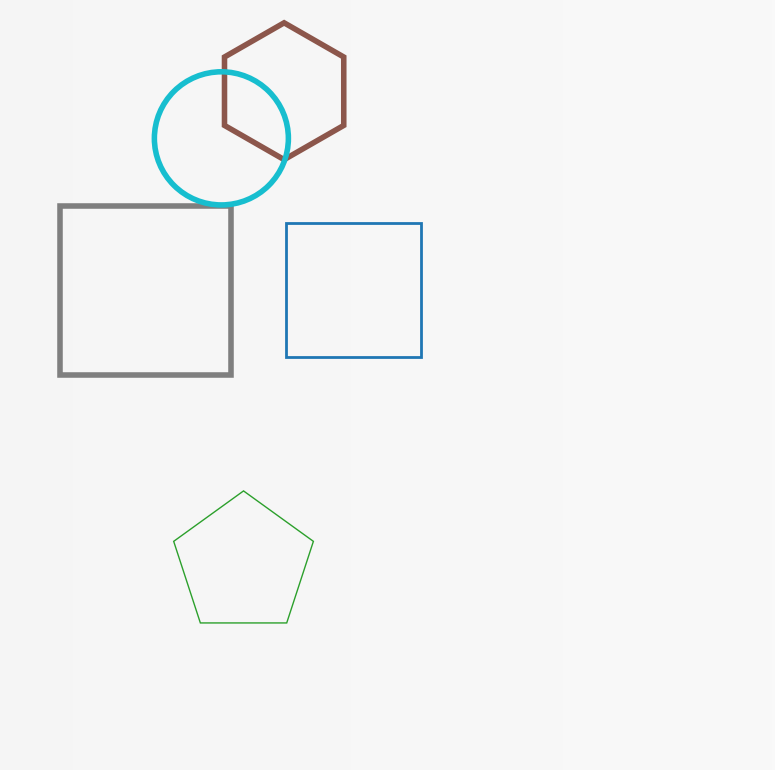[{"shape": "square", "thickness": 1, "radius": 0.43, "center": [0.456, 0.624]}, {"shape": "pentagon", "thickness": 0.5, "radius": 0.47, "center": [0.314, 0.268]}, {"shape": "hexagon", "thickness": 2, "radius": 0.44, "center": [0.367, 0.882]}, {"shape": "square", "thickness": 2, "radius": 0.55, "center": [0.187, 0.623]}, {"shape": "circle", "thickness": 2, "radius": 0.43, "center": [0.286, 0.82]}]